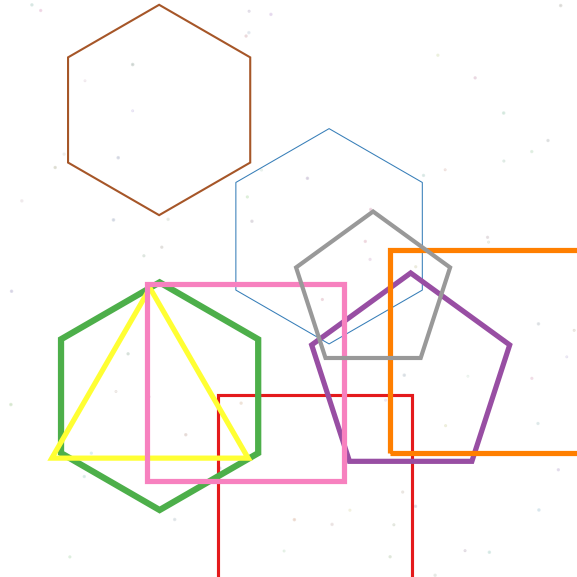[{"shape": "square", "thickness": 1.5, "radius": 0.84, "center": [0.545, 0.148]}, {"shape": "hexagon", "thickness": 0.5, "radius": 0.93, "center": [0.57, 0.59]}, {"shape": "hexagon", "thickness": 3, "radius": 0.99, "center": [0.276, 0.313]}, {"shape": "pentagon", "thickness": 2.5, "radius": 0.9, "center": [0.711, 0.346]}, {"shape": "square", "thickness": 2.5, "radius": 0.88, "center": [0.851, 0.391]}, {"shape": "triangle", "thickness": 2.5, "radius": 0.98, "center": [0.26, 0.304]}, {"shape": "hexagon", "thickness": 1, "radius": 0.91, "center": [0.276, 0.809]}, {"shape": "square", "thickness": 2.5, "radius": 0.85, "center": [0.425, 0.336]}, {"shape": "pentagon", "thickness": 2, "radius": 0.7, "center": [0.646, 0.493]}]